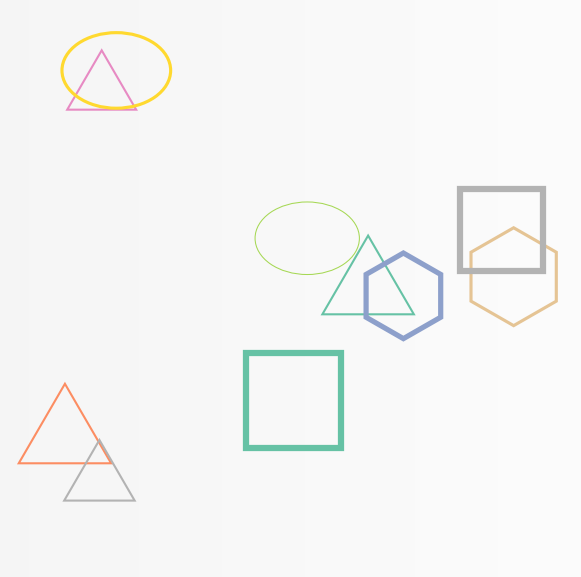[{"shape": "square", "thickness": 3, "radius": 0.41, "center": [0.505, 0.306]}, {"shape": "triangle", "thickness": 1, "radius": 0.45, "center": [0.633, 0.5]}, {"shape": "triangle", "thickness": 1, "radius": 0.46, "center": [0.112, 0.243]}, {"shape": "hexagon", "thickness": 2.5, "radius": 0.37, "center": [0.694, 0.487]}, {"shape": "triangle", "thickness": 1, "radius": 0.34, "center": [0.175, 0.843]}, {"shape": "oval", "thickness": 0.5, "radius": 0.45, "center": [0.529, 0.587]}, {"shape": "oval", "thickness": 1.5, "radius": 0.47, "center": [0.2, 0.877]}, {"shape": "hexagon", "thickness": 1.5, "radius": 0.42, "center": [0.884, 0.52]}, {"shape": "triangle", "thickness": 1, "radius": 0.35, "center": [0.171, 0.167]}, {"shape": "square", "thickness": 3, "radius": 0.35, "center": [0.863, 0.601]}]